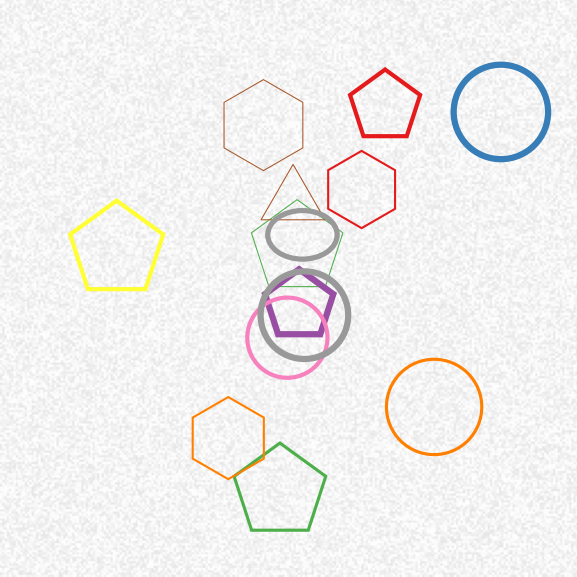[{"shape": "hexagon", "thickness": 1, "radius": 0.33, "center": [0.626, 0.671]}, {"shape": "pentagon", "thickness": 2, "radius": 0.32, "center": [0.667, 0.815]}, {"shape": "circle", "thickness": 3, "radius": 0.41, "center": [0.867, 0.805]}, {"shape": "pentagon", "thickness": 1.5, "radius": 0.42, "center": [0.485, 0.149]}, {"shape": "pentagon", "thickness": 0.5, "radius": 0.42, "center": [0.515, 0.57]}, {"shape": "pentagon", "thickness": 3, "radius": 0.31, "center": [0.518, 0.471]}, {"shape": "hexagon", "thickness": 1, "radius": 0.36, "center": [0.395, 0.24]}, {"shape": "circle", "thickness": 1.5, "radius": 0.41, "center": [0.752, 0.294]}, {"shape": "pentagon", "thickness": 2, "radius": 0.42, "center": [0.202, 0.567]}, {"shape": "hexagon", "thickness": 0.5, "radius": 0.39, "center": [0.456, 0.782]}, {"shape": "triangle", "thickness": 0.5, "radius": 0.32, "center": [0.507, 0.651]}, {"shape": "circle", "thickness": 2, "radius": 0.35, "center": [0.498, 0.414]}, {"shape": "circle", "thickness": 3, "radius": 0.38, "center": [0.527, 0.453]}, {"shape": "oval", "thickness": 2.5, "radius": 0.3, "center": [0.524, 0.592]}]